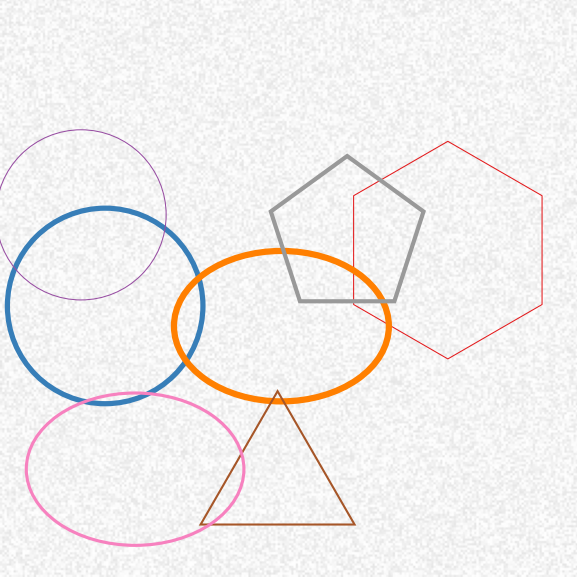[{"shape": "hexagon", "thickness": 0.5, "radius": 0.94, "center": [0.775, 0.566]}, {"shape": "circle", "thickness": 2.5, "radius": 0.85, "center": [0.182, 0.469]}, {"shape": "circle", "thickness": 0.5, "radius": 0.74, "center": [0.14, 0.627]}, {"shape": "oval", "thickness": 3, "radius": 0.93, "center": [0.487, 0.434]}, {"shape": "triangle", "thickness": 1, "radius": 0.77, "center": [0.481, 0.168]}, {"shape": "oval", "thickness": 1.5, "radius": 0.94, "center": [0.234, 0.187]}, {"shape": "pentagon", "thickness": 2, "radius": 0.7, "center": [0.601, 0.59]}]